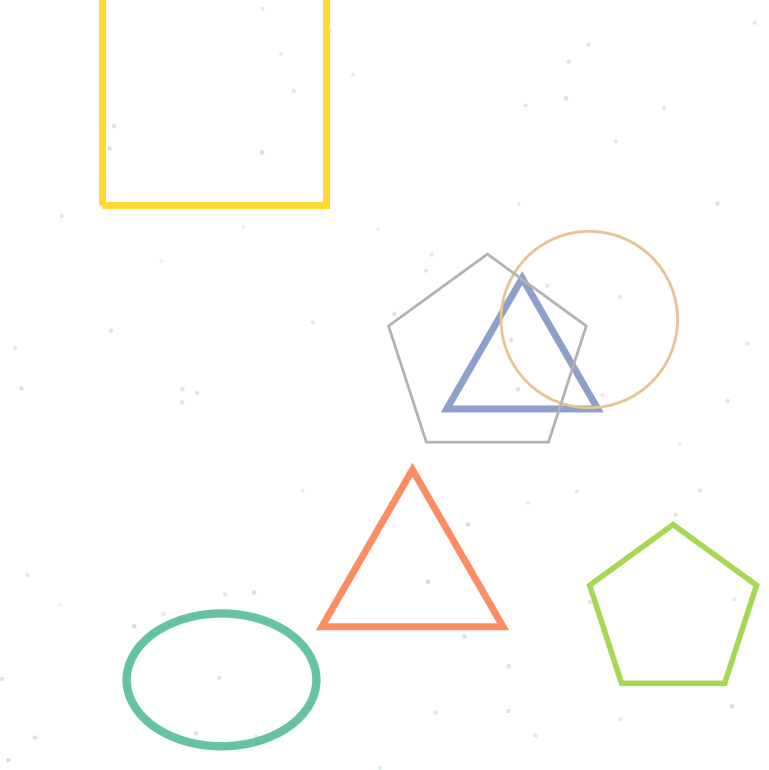[{"shape": "oval", "thickness": 3, "radius": 0.62, "center": [0.288, 0.117]}, {"shape": "triangle", "thickness": 2.5, "radius": 0.68, "center": [0.536, 0.254]}, {"shape": "triangle", "thickness": 2.5, "radius": 0.57, "center": [0.678, 0.526]}, {"shape": "pentagon", "thickness": 2, "radius": 0.57, "center": [0.874, 0.205]}, {"shape": "square", "thickness": 2.5, "radius": 0.73, "center": [0.278, 0.879]}, {"shape": "circle", "thickness": 1, "radius": 0.57, "center": [0.765, 0.585]}, {"shape": "pentagon", "thickness": 1, "radius": 0.67, "center": [0.633, 0.535]}]